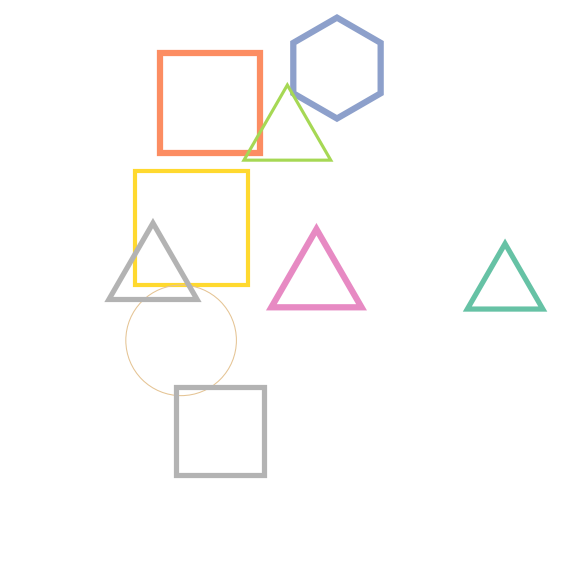[{"shape": "triangle", "thickness": 2.5, "radius": 0.38, "center": [0.875, 0.502]}, {"shape": "square", "thickness": 3, "radius": 0.43, "center": [0.363, 0.821]}, {"shape": "hexagon", "thickness": 3, "radius": 0.44, "center": [0.584, 0.881]}, {"shape": "triangle", "thickness": 3, "radius": 0.45, "center": [0.548, 0.512]}, {"shape": "triangle", "thickness": 1.5, "radius": 0.43, "center": [0.498, 0.765]}, {"shape": "square", "thickness": 2, "radius": 0.49, "center": [0.332, 0.604]}, {"shape": "circle", "thickness": 0.5, "radius": 0.48, "center": [0.314, 0.41]}, {"shape": "triangle", "thickness": 2.5, "radius": 0.44, "center": [0.265, 0.525]}, {"shape": "square", "thickness": 2.5, "radius": 0.38, "center": [0.382, 0.252]}]